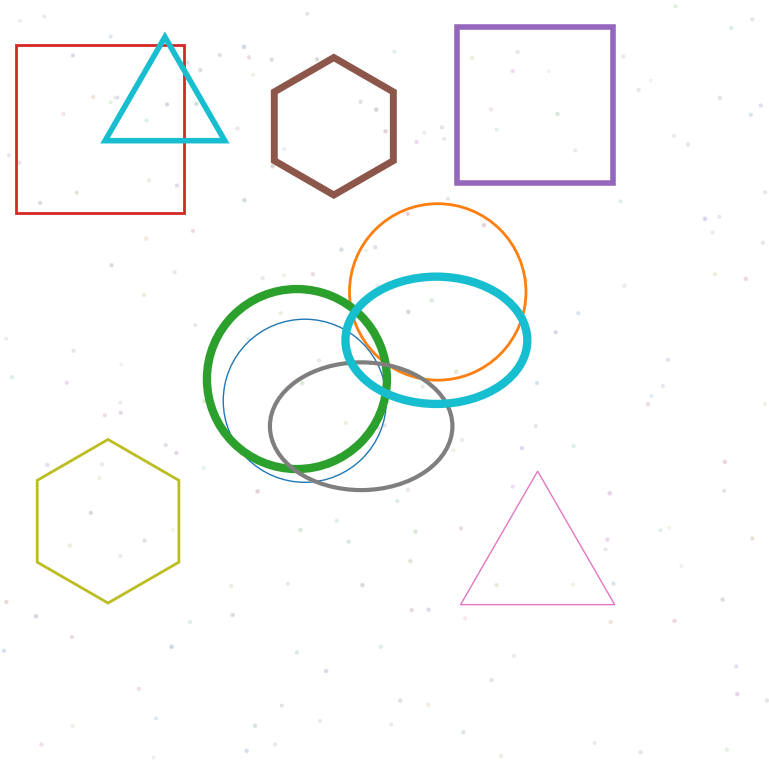[{"shape": "circle", "thickness": 0.5, "radius": 0.53, "center": [0.396, 0.48]}, {"shape": "circle", "thickness": 1, "radius": 0.57, "center": [0.568, 0.621]}, {"shape": "circle", "thickness": 3, "radius": 0.58, "center": [0.386, 0.508]}, {"shape": "square", "thickness": 1, "radius": 0.54, "center": [0.13, 0.833]}, {"shape": "square", "thickness": 2, "radius": 0.51, "center": [0.695, 0.863]}, {"shape": "hexagon", "thickness": 2.5, "radius": 0.45, "center": [0.434, 0.836]}, {"shape": "triangle", "thickness": 0.5, "radius": 0.58, "center": [0.698, 0.273]}, {"shape": "oval", "thickness": 1.5, "radius": 0.59, "center": [0.469, 0.446]}, {"shape": "hexagon", "thickness": 1, "radius": 0.53, "center": [0.14, 0.323]}, {"shape": "triangle", "thickness": 2, "radius": 0.45, "center": [0.214, 0.862]}, {"shape": "oval", "thickness": 3, "radius": 0.59, "center": [0.567, 0.558]}]